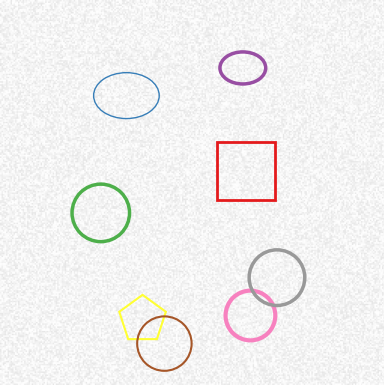[{"shape": "square", "thickness": 2, "radius": 0.38, "center": [0.639, 0.556]}, {"shape": "oval", "thickness": 1, "radius": 0.43, "center": [0.328, 0.752]}, {"shape": "circle", "thickness": 2.5, "radius": 0.37, "center": [0.262, 0.447]}, {"shape": "oval", "thickness": 2.5, "radius": 0.3, "center": [0.631, 0.824]}, {"shape": "pentagon", "thickness": 1.5, "radius": 0.32, "center": [0.37, 0.171]}, {"shape": "circle", "thickness": 1.5, "radius": 0.35, "center": [0.427, 0.108]}, {"shape": "circle", "thickness": 3, "radius": 0.32, "center": [0.65, 0.18]}, {"shape": "circle", "thickness": 2.5, "radius": 0.36, "center": [0.719, 0.279]}]